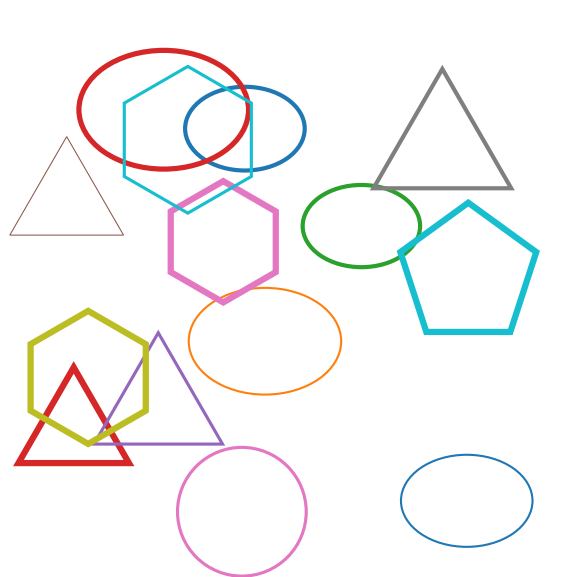[{"shape": "oval", "thickness": 1, "radius": 0.57, "center": [0.808, 0.132]}, {"shape": "oval", "thickness": 2, "radius": 0.52, "center": [0.424, 0.776]}, {"shape": "oval", "thickness": 1, "radius": 0.66, "center": [0.459, 0.408]}, {"shape": "oval", "thickness": 2, "radius": 0.51, "center": [0.626, 0.608]}, {"shape": "triangle", "thickness": 3, "radius": 0.55, "center": [0.128, 0.253]}, {"shape": "oval", "thickness": 2.5, "radius": 0.73, "center": [0.284, 0.809]}, {"shape": "triangle", "thickness": 1.5, "radius": 0.64, "center": [0.274, 0.294]}, {"shape": "triangle", "thickness": 0.5, "radius": 0.57, "center": [0.115, 0.649]}, {"shape": "hexagon", "thickness": 3, "radius": 0.53, "center": [0.387, 0.58]}, {"shape": "circle", "thickness": 1.5, "radius": 0.56, "center": [0.419, 0.113]}, {"shape": "triangle", "thickness": 2, "radius": 0.69, "center": [0.766, 0.742]}, {"shape": "hexagon", "thickness": 3, "radius": 0.58, "center": [0.153, 0.346]}, {"shape": "pentagon", "thickness": 3, "radius": 0.62, "center": [0.811, 0.524]}, {"shape": "hexagon", "thickness": 1.5, "radius": 0.64, "center": [0.325, 0.757]}]